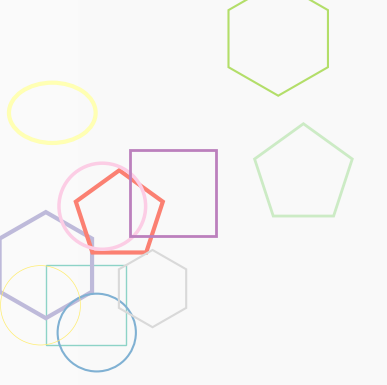[{"shape": "square", "thickness": 1, "radius": 0.52, "center": [0.222, 0.208]}, {"shape": "oval", "thickness": 3, "radius": 0.56, "center": [0.135, 0.707]}, {"shape": "hexagon", "thickness": 3, "radius": 0.69, "center": [0.118, 0.311]}, {"shape": "pentagon", "thickness": 3, "radius": 0.59, "center": [0.308, 0.44]}, {"shape": "circle", "thickness": 1.5, "radius": 0.5, "center": [0.25, 0.136]}, {"shape": "hexagon", "thickness": 1.5, "radius": 0.74, "center": [0.718, 0.9]}, {"shape": "circle", "thickness": 2.5, "radius": 0.56, "center": [0.264, 0.464]}, {"shape": "hexagon", "thickness": 1.5, "radius": 0.5, "center": [0.394, 0.25]}, {"shape": "square", "thickness": 2, "radius": 0.56, "center": [0.446, 0.499]}, {"shape": "pentagon", "thickness": 2, "radius": 0.66, "center": [0.783, 0.546]}, {"shape": "circle", "thickness": 0.5, "radius": 0.52, "center": [0.105, 0.207]}]